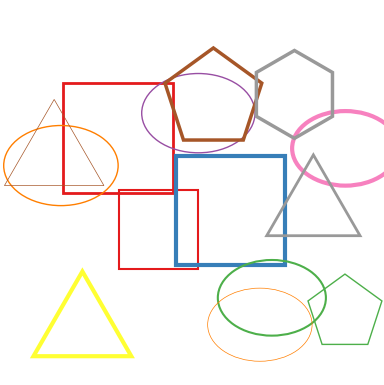[{"shape": "square", "thickness": 1.5, "radius": 0.51, "center": [0.412, 0.404]}, {"shape": "square", "thickness": 2, "radius": 0.72, "center": [0.306, 0.642]}, {"shape": "square", "thickness": 3, "radius": 0.71, "center": [0.6, 0.452]}, {"shape": "pentagon", "thickness": 1, "radius": 0.5, "center": [0.896, 0.187]}, {"shape": "oval", "thickness": 1.5, "radius": 0.7, "center": [0.706, 0.226]}, {"shape": "oval", "thickness": 1, "radius": 0.74, "center": [0.515, 0.706]}, {"shape": "oval", "thickness": 1, "radius": 0.74, "center": [0.158, 0.57]}, {"shape": "oval", "thickness": 0.5, "radius": 0.68, "center": [0.675, 0.157]}, {"shape": "triangle", "thickness": 3, "radius": 0.73, "center": [0.214, 0.148]}, {"shape": "pentagon", "thickness": 2.5, "radius": 0.66, "center": [0.554, 0.743]}, {"shape": "triangle", "thickness": 0.5, "radius": 0.75, "center": [0.141, 0.593]}, {"shape": "oval", "thickness": 3, "radius": 0.69, "center": [0.897, 0.615]}, {"shape": "triangle", "thickness": 2, "radius": 0.7, "center": [0.814, 0.458]}, {"shape": "hexagon", "thickness": 2.5, "radius": 0.57, "center": [0.765, 0.755]}]